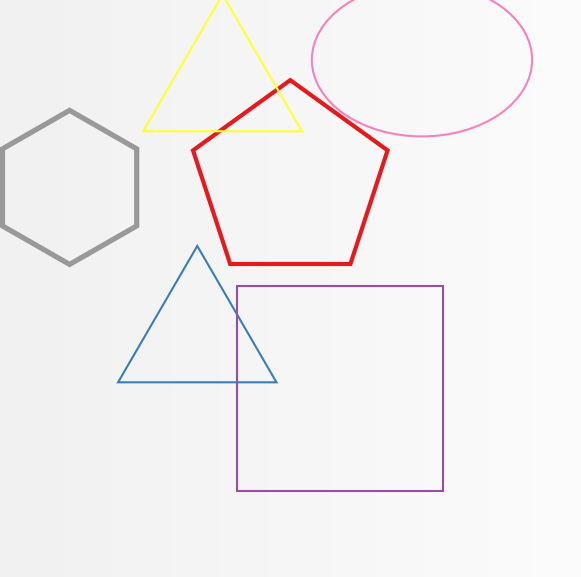[{"shape": "pentagon", "thickness": 2, "radius": 0.88, "center": [0.499, 0.684]}, {"shape": "triangle", "thickness": 1, "radius": 0.79, "center": [0.339, 0.416]}, {"shape": "square", "thickness": 1, "radius": 0.89, "center": [0.585, 0.326]}, {"shape": "triangle", "thickness": 1, "radius": 0.79, "center": [0.383, 0.851]}, {"shape": "oval", "thickness": 1, "radius": 0.95, "center": [0.726, 0.896]}, {"shape": "hexagon", "thickness": 2.5, "radius": 0.67, "center": [0.12, 0.675]}]